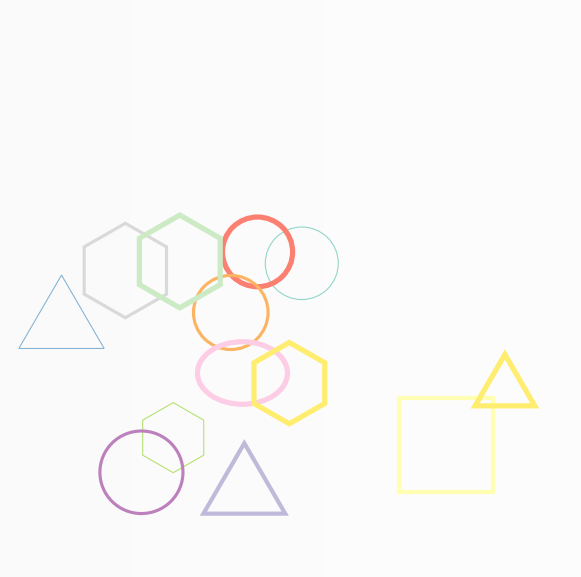[{"shape": "circle", "thickness": 0.5, "radius": 0.31, "center": [0.519, 0.543]}, {"shape": "square", "thickness": 2, "radius": 0.41, "center": [0.767, 0.228]}, {"shape": "triangle", "thickness": 2, "radius": 0.41, "center": [0.42, 0.15]}, {"shape": "circle", "thickness": 2.5, "radius": 0.3, "center": [0.443, 0.563]}, {"shape": "triangle", "thickness": 0.5, "radius": 0.42, "center": [0.106, 0.438]}, {"shape": "circle", "thickness": 1.5, "radius": 0.32, "center": [0.397, 0.458]}, {"shape": "hexagon", "thickness": 0.5, "radius": 0.3, "center": [0.298, 0.241]}, {"shape": "oval", "thickness": 2.5, "radius": 0.39, "center": [0.417, 0.353]}, {"shape": "hexagon", "thickness": 1.5, "radius": 0.41, "center": [0.216, 0.531]}, {"shape": "circle", "thickness": 1.5, "radius": 0.36, "center": [0.243, 0.181]}, {"shape": "hexagon", "thickness": 2.5, "radius": 0.4, "center": [0.309, 0.546]}, {"shape": "triangle", "thickness": 2.5, "radius": 0.3, "center": [0.869, 0.326]}, {"shape": "hexagon", "thickness": 2.5, "radius": 0.35, "center": [0.498, 0.336]}]